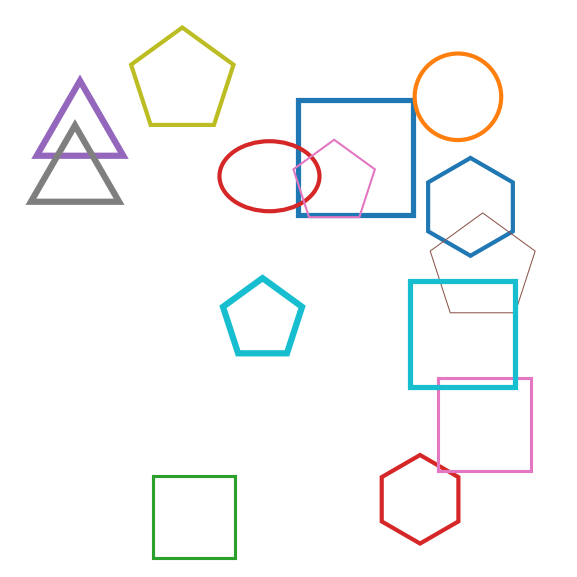[{"shape": "square", "thickness": 2.5, "radius": 0.5, "center": [0.615, 0.727]}, {"shape": "hexagon", "thickness": 2, "radius": 0.42, "center": [0.815, 0.641]}, {"shape": "circle", "thickness": 2, "radius": 0.37, "center": [0.793, 0.832]}, {"shape": "square", "thickness": 1.5, "radius": 0.35, "center": [0.336, 0.104]}, {"shape": "oval", "thickness": 2, "radius": 0.43, "center": [0.467, 0.694]}, {"shape": "hexagon", "thickness": 2, "radius": 0.38, "center": [0.727, 0.135]}, {"shape": "triangle", "thickness": 3, "radius": 0.43, "center": [0.139, 0.773]}, {"shape": "pentagon", "thickness": 0.5, "radius": 0.48, "center": [0.836, 0.535]}, {"shape": "pentagon", "thickness": 1, "radius": 0.37, "center": [0.579, 0.683]}, {"shape": "square", "thickness": 1.5, "radius": 0.4, "center": [0.838, 0.264]}, {"shape": "triangle", "thickness": 3, "radius": 0.44, "center": [0.13, 0.694]}, {"shape": "pentagon", "thickness": 2, "radius": 0.47, "center": [0.316, 0.858]}, {"shape": "pentagon", "thickness": 3, "radius": 0.36, "center": [0.455, 0.446]}, {"shape": "square", "thickness": 2.5, "radius": 0.46, "center": [0.801, 0.421]}]